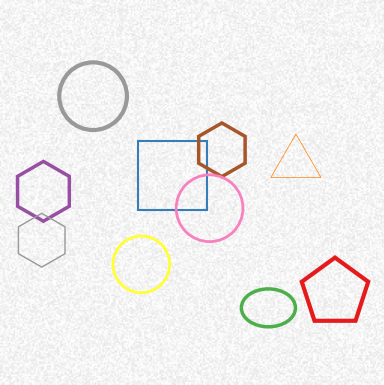[{"shape": "pentagon", "thickness": 3, "radius": 0.45, "center": [0.87, 0.24]}, {"shape": "square", "thickness": 1.5, "radius": 0.45, "center": [0.448, 0.544]}, {"shape": "oval", "thickness": 2.5, "radius": 0.35, "center": [0.697, 0.2]}, {"shape": "hexagon", "thickness": 2.5, "radius": 0.39, "center": [0.113, 0.503]}, {"shape": "triangle", "thickness": 0.5, "radius": 0.38, "center": [0.769, 0.577]}, {"shape": "circle", "thickness": 2, "radius": 0.37, "center": [0.367, 0.313]}, {"shape": "hexagon", "thickness": 2.5, "radius": 0.35, "center": [0.576, 0.611]}, {"shape": "circle", "thickness": 2, "radius": 0.43, "center": [0.544, 0.459]}, {"shape": "circle", "thickness": 3, "radius": 0.44, "center": [0.242, 0.75]}, {"shape": "hexagon", "thickness": 1, "radius": 0.35, "center": [0.108, 0.376]}]